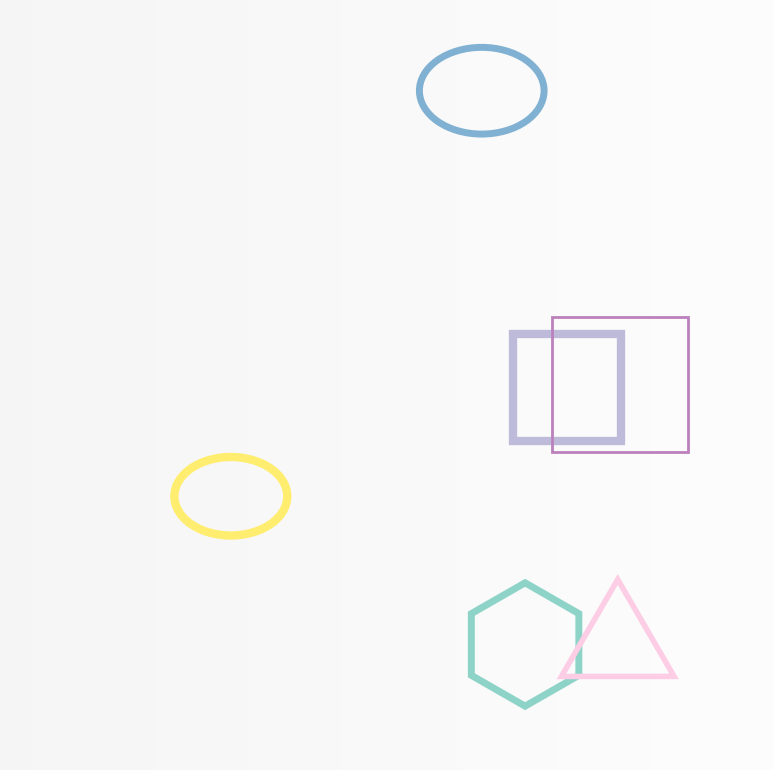[{"shape": "hexagon", "thickness": 2.5, "radius": 0.4, "center": [0.678, 0.163]}, {"shape": "square", "thickness": 3, "radius": 0.35, "center": [0.731, 0.497]}, {"shape": "oval", "thickness": 2.5, "radius": 0.4, "center": [0.622, 0.882]}, {"shape": "triangle", "thickness": 2, "radius": 0.42, "center": [0.797, 0.163]}, {"shape": "square", "thickness": 1, "radius": 0.44, "center": [0.8, 0.5]}, {"shape": "oval", "thickness": 3, "radius": 0.36, "center": [0.298, 0.356]}]